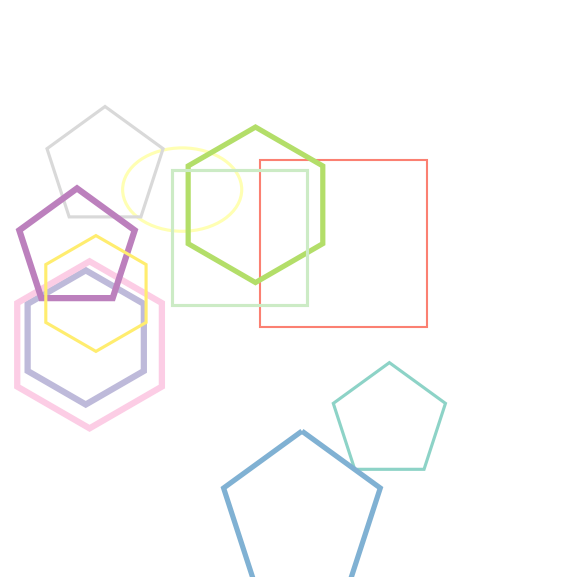[{"shape": "pentagon", "thickness": 1.5, "radius": 0.51, "center": [0.674, 0.269]}, {"shape": "oval", "thickness": 1.5, "radius": 0.52, "center": [0.315, 0.671]}, {"shape": "hexagon", "thickness": 3, "radius": 0.58, "center": [0.148, 0.415]}, {"shape": "square", "thickness": 1, "radius": 0.72, "center": [0.595, 0.578]}, {"shape": "pentagon", "thickness": 2.5, "radius": 0.71, "center": [0.523, 0.11]}, {"shape": "hexagon", "thickness": 2.5, "radius": 0.67, "center": [0.442, 0.644]}, {"shape": "hexagon", "thickness": 3, "radius": 0.72, "center": [0.155, 0.402]}, {"shape": "pentagon", "thickness": 1.5, "radius": 0.53, "center": [0.182, 0.709]}, {"shape": "pentagon", "thickness": 3, "radius": 0.53, "center": [0.133, 0.568]}, {"shape": "square", "thickness": 1.5, "radius": 0.58, "center": [0.415, 0.589]}, {"shape": "hexagon", "thickness": 1.5, "radius": 0.5, "center": [0.166, 0.491]}]